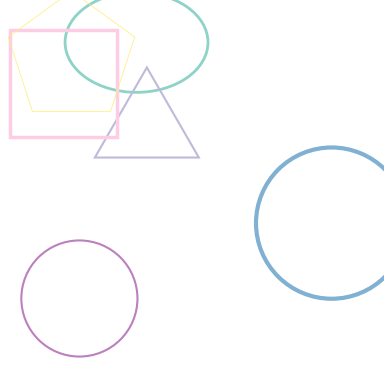[{"shape": "oval", "thickness": 2, "radius": 0.93, "center": [0.355, 0.89]}, {"shape": "triangle", "thickness": 1.5, "radius": 0.78, "center": [0.381, 0.669]}, {"shape": "circle", "thickness": 3, "radius": 0.98, "center": [0.861, 0.42]}, {"shape": "square", "thickness": 2.5, "radius": 0.7, "center": [0.165, 0.783]}, {"shape": "circle", "thickness": 1.5, "radius": 0.75, "center": [0.206, 0.225]}, {"shape": "pentagon", "thickness": 0.5, "radius": 0.86, "center": [0.186, 0.85]}]